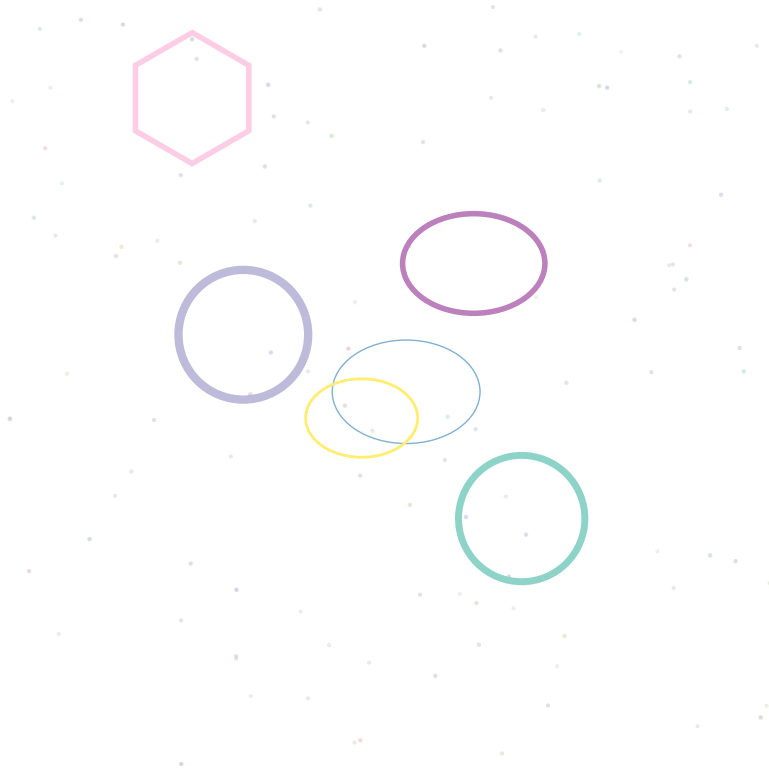[{"shape": "circle", "thickness": 2.5, "radius": 0.41, "center": [0.677, 0.327]}, {"shape": "circle", "thickness": 3, "radius": 0.42, "center": [0.316, 0.565]}, {"shape": "oval", "thickness": 0.5, "radius": 0.48, "center": [0.527, 0.491]}, {"shape": "hexagon", "thickness": 2, "radius": 0.43, "center": [0.25, 0.873]}, {"shape": "oval", "thickness": 2, "radius": 0.46, "center": [0.615, 0.658]}, {"shape": "oval", "thickness": 1, "radius": 0.36, "center": [0.47, 0.457]}]